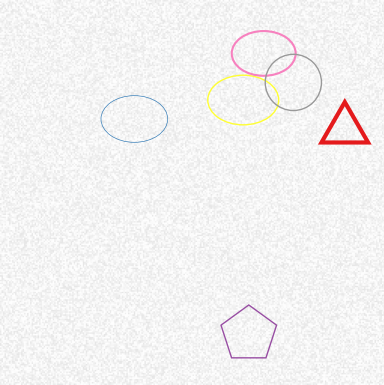[{"shape": "triangle", "thickness": 3, "radius": 0.35, "center": [0.896, 0.665]}, {"shape": "oval", "thickness": 0.5, "radius": 0.43, "center": [0.349, 0.691]}, {"shape": "pentagon", "thickness": 1, "radius": 0.38, "center": [0.646, 0.132]}, {"shape": "oval", "thickness": 1, "radius": 0.46, "center": [0.632, 0.74]}, {"shape": "oval", "thickness": 1.5, "radius": 0.41, "center": [0.685, 0.861]}, {"shape": "circle", "thickness": 1, "radius": 0.37, "center": [0.762, 0.786]}]